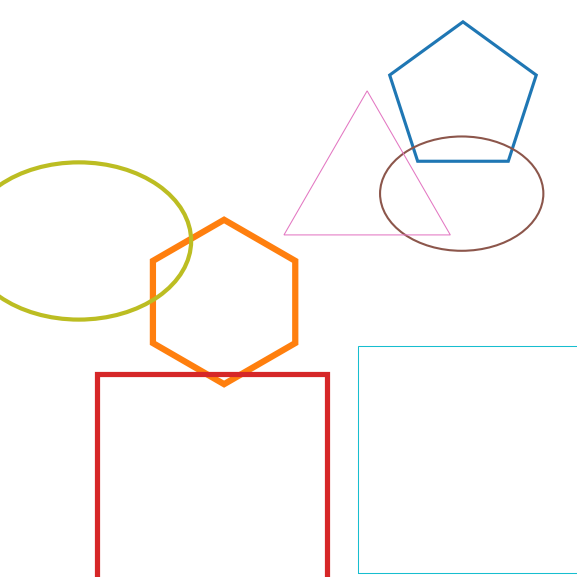[{"shape": "pentagon", "thickness": 1.5, "radius": 0.67, "center": [0.802, 0.828]}, {"shape": "hexagon", "thickness": 3, "radius": 0.71, "center": [0.388, 0.476]}, {"shape": "square", "thickness": 2.5, "radius": 1.0, "center": [0.367, 0.151]}, {"shape": "oval", "thickness": 1, "radius": 0.71, "center": [0.799, 0.664]}, {"shape": "triangle", "thickness": 0.5, "radius": 0.83, "center": [0.636, 0.676]}, {"shape": "oval", "thickness": 2, "radius": 0.97, "center": [0.136, 0.582]}, {"shape": "square", "thickness": 0.5, "radius": 0.98, "center": [0.817, 0.203]}]